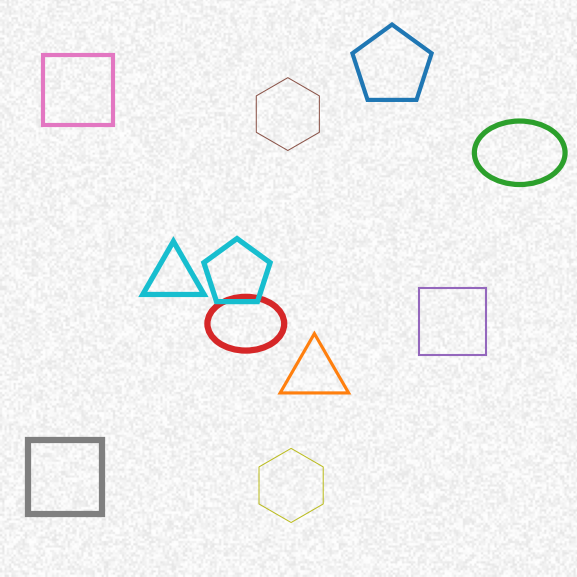[{"shape": "pentagon", "thickness": 2, "radius": 0.36, "center": [0.679, 0.885]}, {"shape": "triangle", "thickness": 1.5, "radius": 0.34, "center": [0.544, 0.353]}, {"shape": "oval", "thickness": 2.5, "radius": 0.39, "center": [0.9, 0.735]}, {"shape": "oval", "thickness": 3, "radius": 0.33, "center": [0.426, 0.439]}, {"shape": "square", "thickness": 1, "radius": 0.29, "center": [0.784, 0.443]}, {"shape": "hexagon", "thickness": 0.5, "radius": 0.32, "center": [0.498, 0.802]}, {"shape": "square", "thickness": 2, "radius": 0.3, "center": [0.135, 0.843]}, {"shape": "square", "thickness": 3, "radius": 0.32, "center": [0.113, 0.174]}, {"shape": "hexagon", "thickness": 0.5, "radius": 0.32, "center": [0.504, 0.159]}, {"shape": "triangle", "thickness": 2.5, "radius": 0.31, "center": [0.3, 0.52]}, {"shape": "pentagon", "thickness": 2.5, "radius": 0.3, "center": [0.41, 0.526]}]